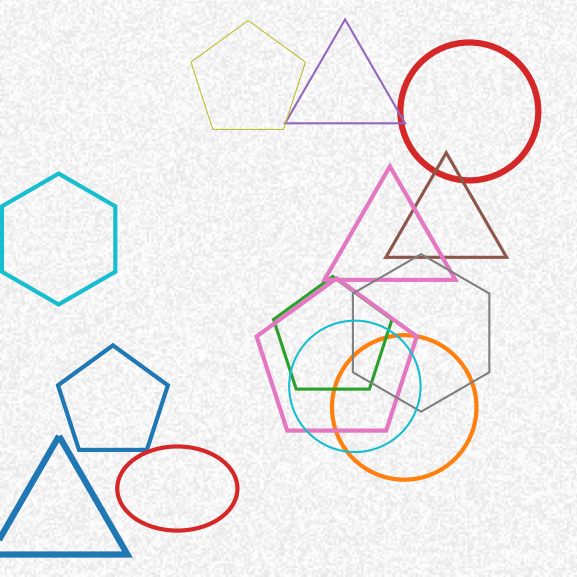[{"shape": "triangle", "thickness": 3, "radius": 0.68, "center": [0.102, 0.107]}, {"shape": "pentagon", "thickness": 2, "radius": 0.5, "center": [0.196, 0.301]}, {"shape": "circle", "thickness": 2, "radius": 0.63, "center": [0.7, 0.294]}, {"shape": "pentagon", "thickness": 1.5, "radius": 0.54, "center": [0.576, 0.413]}, {"shape": "oval", "thickness": 2, "radius": 0.52, "center": [0.307, 0.153]}, {"shape": "circle", "thickness": 3, "radius": 0.6, "center": [0.813, 0.806]}, {"shape": "triangle", "thickness": 1, "radius": 0.6, "center": [0.598, 0.846]}, {"shape": "triangle", "thickness": 1.5, "radius": 0.6, "center": [0.773, 0.614]}, {"shape": "pentagon", "thickness": 2, "radius": 0.73, "center": [0.583, 0.371]}, {"shape": "triangle", "thickness": 2, "radius": 0.65, "center": [0.675, 0.58]}, {"shape": "hexagon", "thickness": 1, "radius": 0.68, "center": [0.729, 0.423]}, {"shape": "pentagon", "thickness": 0.5, "radius": 0.52, "center": [0.43, 0.859]}, {"shape": "circle", "thickness": 1, "radius": 0.57, "center": [0.614, 0.33]}, {"shape": "hexagon", "thickness": 2, "radius": 0.57, "center": [0.102, 0.585]}]